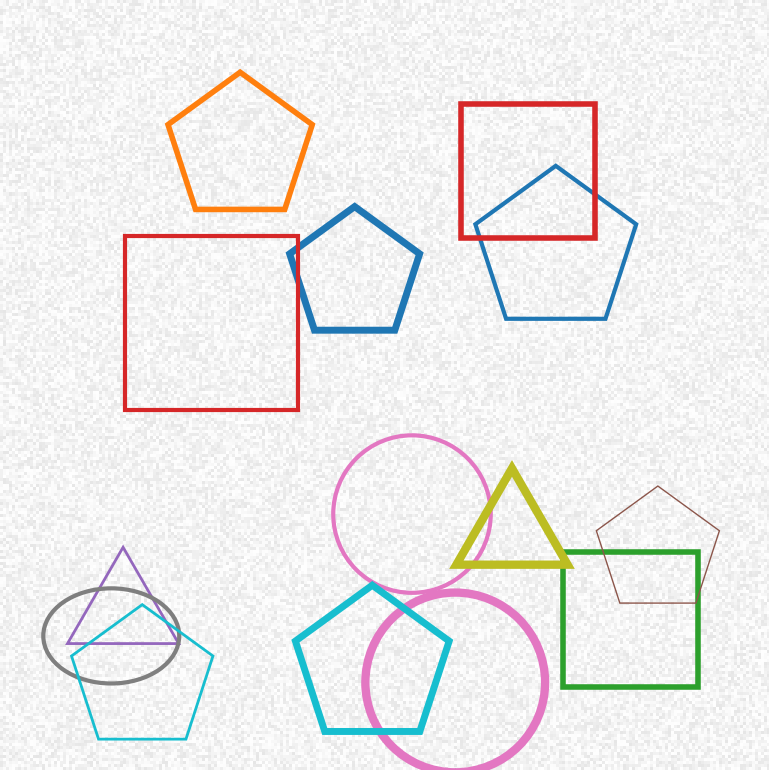[{"shape": "pentagon", "thickness": 1.5, "radius": 0.55, "center": [0.722, 0.675]}, {"shape": "pentagon", "thickness": 2.5, "radius": 0.44, "center": [0.461, 0.643]}, {"shape": "pentagon", "thickness": 2, "radius": 0.49, "center": [0.312, 0.808]}, {"shape": "square", "thickness": 2, "radius": 0.44, "center": [0.819, 0.195]}, {"shape": "square", "thickness": 1.5, "radius": 0.56, "center": [0.275, 0.58]}, {"shape": "square", "thickness": 2, "radius": 0.43, "center": [0.686, 0.778]}, {"shape": "triangle", "thickness": 1, "radius": 0.42, "center": [0.16, 0.206]}, {"shape": "pentagon", "thickness": 0.5, "radius": 0.42, "center": [0.854, 0.285]}, {"shape": "circle", "thickness": 1.5, "radius": 0.51, "center": [0.535, 0.332]}, {"shape": "circle", "thickness": 3, "radius": 0.58, "center": [0.591, 0.114]}, {"shape": "oval", "thickness": 1.5, "radius": 0.44, "center": [0.144, 0.174]}, {"shape": "triangle", "thickness": 3, "radius": 0.42, "center": [0.665, 0.308]}, {"shape": "pentagon", "thickness": 2.5, "radius": 0.52, "center": [0.483, 0.135]}, {"shape": "pentagon", "thickness": 1, "radius": 0.48, "center": [0.185, 0.118]}]